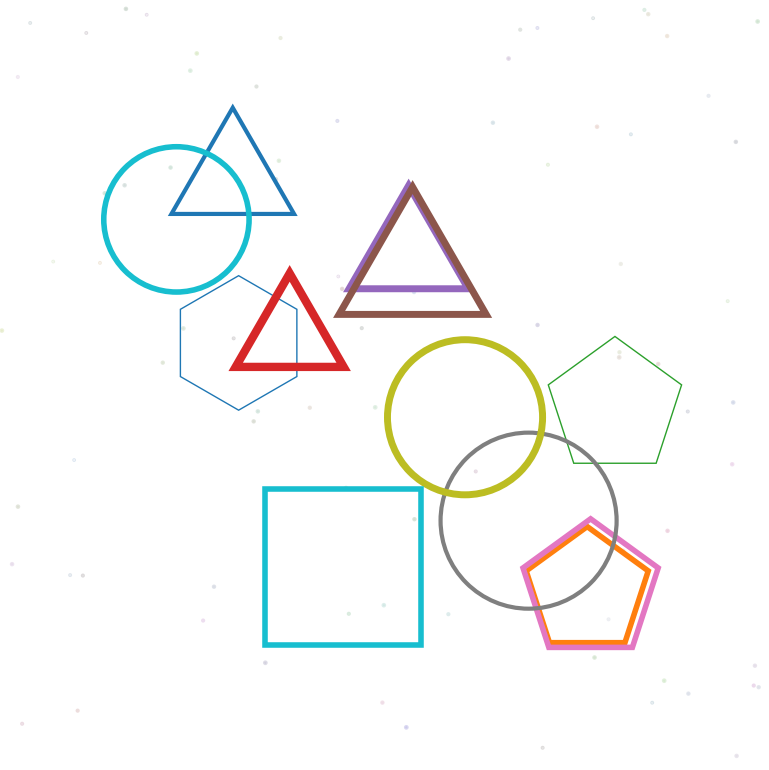[{"shape": "hexagon", "thickness": 0.5, "radius": 0.44, "center": [0.31, 0.555]}, {"shape": "triangle", "thickness": 1.5, "radius": 0.46, "center": [0.302, 0.768]}, {"shape": "pentagon", "thickness": 2, "radius": 0.42, "center": [0.763, 0.233]}, {"shape": "pentagon", "thickness": 0.5, "radius": 0.46, "center": [0.799, 0.472]}, {"shape": "triangle", "thickness": 3, "radius": 0.4, "center": [0.376, 0.564]}, {"shape": "triangle", "thickness": 2.5, "radius": 0.45, "center": [0.531, 0.67]}, {"shape": "triangle", "thickness": 2.5, "radius": 0.55, "center": [0.536, 0.647]}, {"shape": "pentagon", "thickness": 2, "radius": 0.46, "center": [0.767, 0.234]}, {"shape": "circle", "thickness": 1.5, "radius": 0.57, "center": [0.686, 0.324]}, {"shape": "circle", "thickness": 2.5, "radius": 0.5, "center": [0.604, 0.458]}, {"shape": "circle", "thickness": 2, "radius": 0.47, "center": [0.229, 0.715]}, {"shape": "square", "thickness": 2, "radius": 0.51, "center": [0.445, 0.263]}]